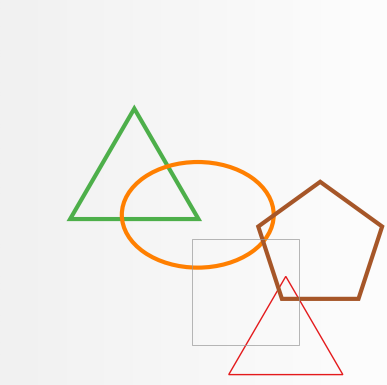[{"shape": "triangle", "thickness": 1, "radius": 0.85, "center": [0.738, 0.112]}, {"shape": "triangle", "thickness": 3, "radius": 0.96, "center": [0.347, 0.527]}, {"shape": "oval", "thickness": 3, "radius": 0.98, "center": [0.51, 0.442]}, {"shape": "pentagon", "thickness": 3, "radius": 0.84, "center": [0.826, 0.36]}, {"shape": "square", "thickness": 0.5, "radius": 0.69, "center": [0.634, 0.243]}]